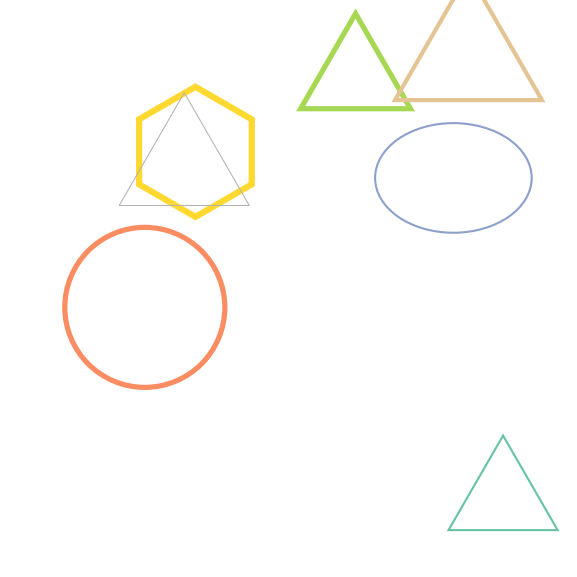[{"shape": "triangle", "thickness": 1, "radius": 0.55, "center": [0.871, 0.136]}, {"shape": "circle", "thickness": 2.5, "radius": 0.69, "center": [0.251, 0.467]}, {"shape": "oval", "thickness": 1, "radius": 0.68, "center": [0.785, 0.691]}, {"shape": "triangle", "thickness": 2.5, "radius": 0.55, "center": [0.616, 0.866]}, {"shape": "hexagon", "thickness": 3, "radius": 0.56, "center": [0.338, 0.736]}, {"shape": "triangle", "thickness": 2, "radius": 0.73, "center": [0.811, 0.899]}, {"shape": "triangle", "thickness": 0.5, "radius": 0.65, "center": [0.319, 0.708]}]